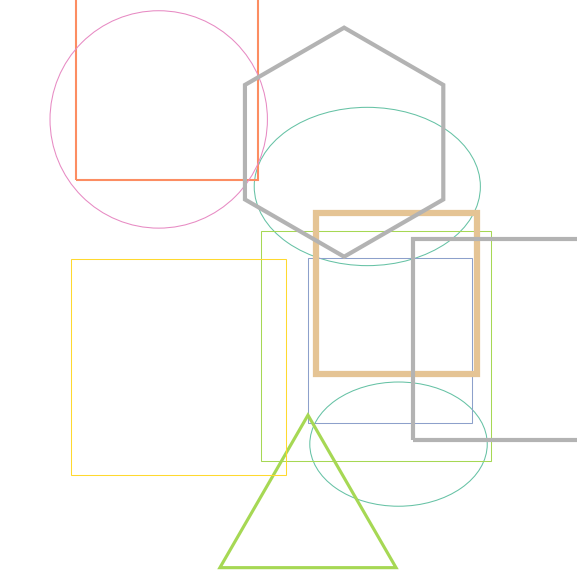[{"shape": "oval", "thickness": 0.5, "radius": 0.77, "center": [0.69, 0.23]}, {"shape": "oval", "thickness": 0.5, "radius": 0.98, "center": [0.636, 0.676]}, {"shape": "square", "thickness": 1, "radius": 0.79, "center": [0.289, 0.846]}, {"shape": "square", "thickness": 0.5, "radius": 0.71, "center": [0.675, 0.41]}, {"shape": "circle", "thickness": 0.5, "radius": 0.94, "center": [0.275, 0.792]}, {"shape": "square", "thickness": 0.5, "radius": 0.99, "center": [0.652, 0.4]}, {"shape": "triangle", "thickness": 1.5, "radius": 0.88, "center": [0.533, 0.104]}, {"shape": "square", "thickness": 0.5, "radius": 0.93, "center": [0.309, 0.364]}, {"shape": "square", "thickness": 3, "radius": 0.7, "center": [0.686, 0.491]}, {"shape": "hexagon", "thickness": 2, "radius": 0.99, "center": [0.596, 0.753]}, {"shape": "square", "thickness": 2, "radius": 0.87, "center": [0.889, 0.411]}]